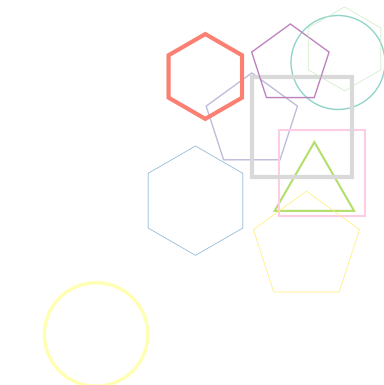[{"shape": "circle", "thickness": 1, "radius": 0.61, "center": [0.878, 0.838]}, {"shape": "circle", "thickness": 2.5, "radius": 0.67, "center": [0.25, 0.131]}, {"shape": "pentagon", "thickness": 1, "radius": 0.62, "center": [0.654, 0.686]}, {"shape": "hexagon", "thickness": 3, "radius": 0.55, "center": [0.533, 0.801]}, {"shape": "hexagon", "thickness": 0.5, "radius": 0.71, "center": [0.508, 0.479]}, {"shape": "triangle", "thickness": 1.5, "radius": 0.6, "center": [0.817, 0.512]}, {"shape": "square", "thickness": 1.5, "radius": 0.56, "center": [0.835, 0.551]}, {"shape": "square", "thickness": 3, "radius": 0.65, "center": [0.784, 0.67]}, {"shape": "pentagon", "thickness": 1, "radius": 0.53, "center": [0.754, 0.832]}, {"shape": "hexagon", "thickness": 0.5, "radius": 0.54, "center": [0.895, 0.873]}, {"shape": "pentagon", "thickness": 0.5, "radius": 0.72, "center": [0.796, 0.359]}]